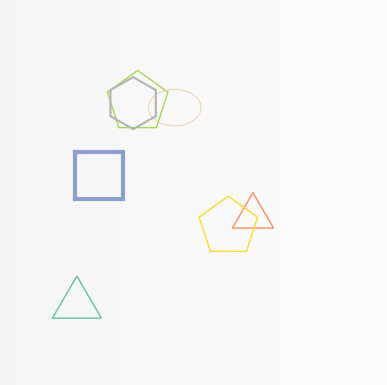[{"shape": "triangle", "thickness": 1, "radius": 0.36, "center": [0.198, 0.21]}, {"shape": "triangle", "thickness": 1, "radius": 0.31, "center": [0.653, 0.438]}, {"shape": "square", "thickness": 3, "radius": 0.31, "center": [0.256, 0.545]}, {"shape": "pentagon", "thickness": 1, "radius": 0.41, "center": [0.355, 0.735]}, {"shape": "pentagon", "thickness": 1, "radius": 0.4, "center": [0.589, 0.411]}, {"shape": "oval", "thickness": 0.5, "radius": 0.34, "center": [0.451, 0.72]}, {"shape": "hexagon", "thickness": 1.5, "radius": 0.34, "center": [0.344, 0.732]}]